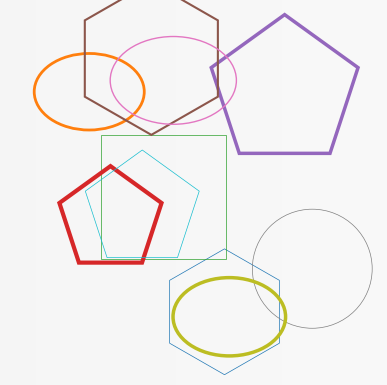[{"shape": "hexagon", "thickness": 0.5, "radius": 0.82, "center": [0.579, 0.19]}, {"shape": "oval", "thickness": 2, "radius": 0.71, "center": [0.23, 0.762]}, {"shape": "square", "thickness": 0.5, "radius": 0.8, "center": [0.422, 0.488]}, {"shape": "pentagon", "thickness": 3, "radius": 0.69, "center": [0.285, 0.43]}, {"shape": "pentagon", "thickness": 2.5, "radius": 1.0, "center": [0.735, 0.763]}, {"shape": "hexagon", "thickness": 1.5, "radius": 0.99, "center": [0.391, 0.848]}, {"shape": "oval", "thickness": 1, "radius": 0.81, "center": [0.447, 0.791]}, {"shape": "circle", "thickness": 0.5, "radius": 0.77, "center": [0.806, 0.302]}, {"shape": "oval", "thickness": 2.5, "radius": 0.73, "center": [0.592, 0.177]}, {"shape": "pentagon", "thickness": 0.5, "radius": 0.77, "center": [0.367, 0.456]}]